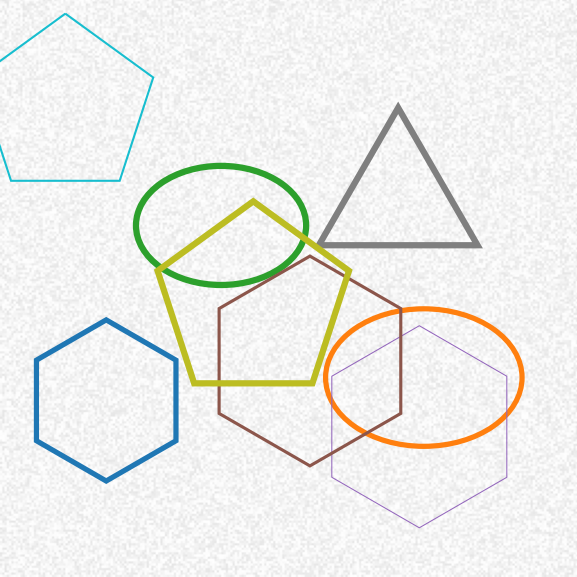[{"shape": "hexagon", "thickness": 2.5, "radius": 0.7, "center": [0.184, 0.306]}, {"shape": "oval", "thickness": 2.5, "radius": 0.85, "center": [0.734, 0.345]}, {"shape": "oval", "thickness": 3, "radius": 0.74, "center": [0.383, 0.609]}, {"shape": "hexagon", "thickness": 0.5, "radius": 0.87, "center": [0.726, 0.26]}, {"shape": "hexagon", "thickness": 1.5, "radius": 0.91, "center": [0.537, 0.374]}, {"shape": "triangle", "thickness": 3, "radius": 0.79, "center": [0.689, 0.654]}, {"shape": "pentagon", "thickness": 3, "radius": 0.87, "center": [0.439, 0.476]}, {"shape": "pentagon", "thickness": 1, "radius": 0.8, "center": [0.113, 0.816]}]